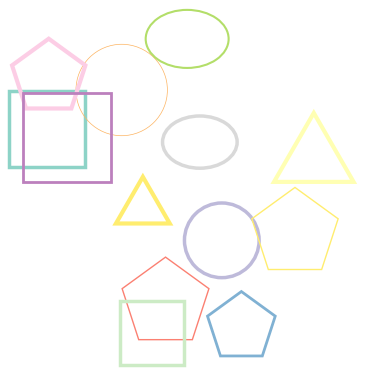[{"shape": "square", "thickness": 2.5, "radius": 0.49, "center": [0.122, 0.665]}, {"shape": "triangle", "thickness": 3, "radius": 0.6, "center": [0.815, 0.587]}, {"shape": "circle", "thickness": 2.5, "radius": 0.48, "center": [0.576, 0.376]}, {"shape": "pentagon", "thickness": 1, "radius": 0.59, "center": [0.43, 0.214]}, {"shape": "pentagon", "thickness": 2, "radius": 0.46, "center": [0.627, 0.15]}, {"shape": "circle", "thickness": 0.5, "radius": 0.59, "center": [0.316, 0.766]}, {"shape": "oval", "thickness": 1.5, "radius": 0.54, "center": [0.486, 0.899]}, {"shape": "pentagon", "thickness": 3, "radius": 0.5, "center": [0.127, 0.799]}, {"shape": "oval", "thickness": 2.5, "radius": 0.48, "center": [0.519, 0.631]}, {"shape": "square", "thickness": 2, "radius": 0.57, "center": [0.174, 0.643]}, {"shape": "square", "thickness": 2.5, "radius": 0.42, "center": [0.396, 0.134]}, {"shape": "triangle", "thickness": 3, "radius": 0.4, "center": [0.371, 0.46]}, {"shape": "pentagon", "thickness": 1, "radius": 0.59, "center": [0.766, 0.395]}]